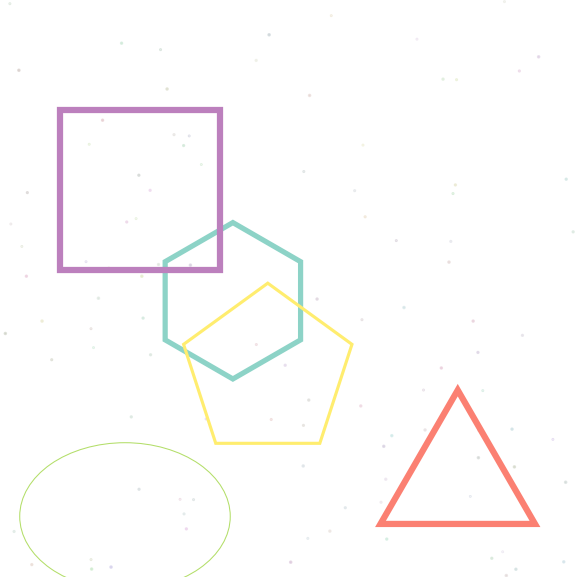[{"shape": "hexagon", "thickness": 2.5, "radius": 0.68, "center": [0.403, 0.478]}, {"shape": "triangle", "thickness": 3, "radius": 0.77, "center": [0.793, 0.169]}, {"shape": "oval", "thickness": 0.5, "radius": 0.91, "center": [0.216, 0.105]}, {"shape": "square", "thickness": 3, "radius": 0.69, "center": [0.243, 0.67]}, {"shape": "pentagon", "thickness": 1.5, "radius": 0.77, "center": [0.464, 0.355]}]